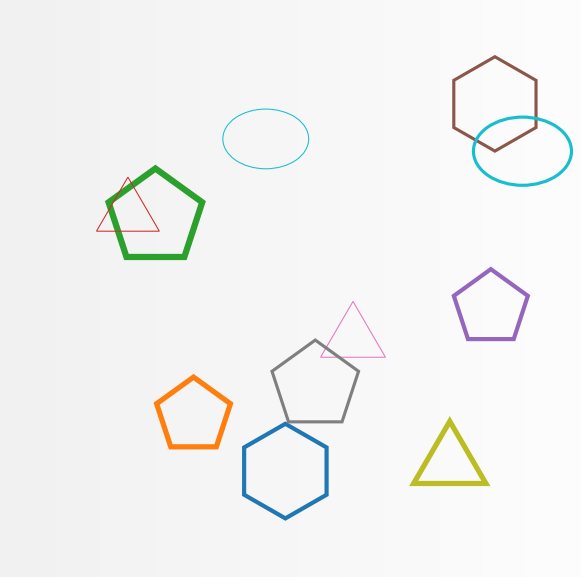[{"shape": "hexagon", "thickness": 2, "radius": 0.41, "center": [0.491, 0.183]}, {"shape": "pentagon", "thickness": 2.5, "radius": 0.33, "center": [0.333, 0.279]}, {"shape": "pentagon", "thickness": 3, "radius": 0.42, "center": [0.267, 0.623]}, {"shape": "triangle", "thickness": 0.5, "radius": 0.31, "center": [0.22, 0.63]}, {"shape": "pentagon", "thickness": 2, "radius": 0.33, "center": [0.844, 0.466]}, {"shape": "hexagon", "thickness": 1.5, "radius": 0.41, "center": [0.851, 0.819]}, {"shape": "triangle", "thickness": 0.5, "radius": 0.32, "center": [0.607, 0.413]}, {"shape": "pentagon", "thickness": 1.5, "radius": 0.39, "center": [0.542, 0.332]}, {"shape": "triangle", "thickness": 2.5, "radius": 0.36, "center": [0.774, 0.198]}, {"shape": "oval", "thickness": 0.5, "radius": 0.37, "center": [0.457, 0.759]}, {"shape": "oval", "thickness": 1.5, "radius": 0.42, "center": [0.899, 0.737]}]